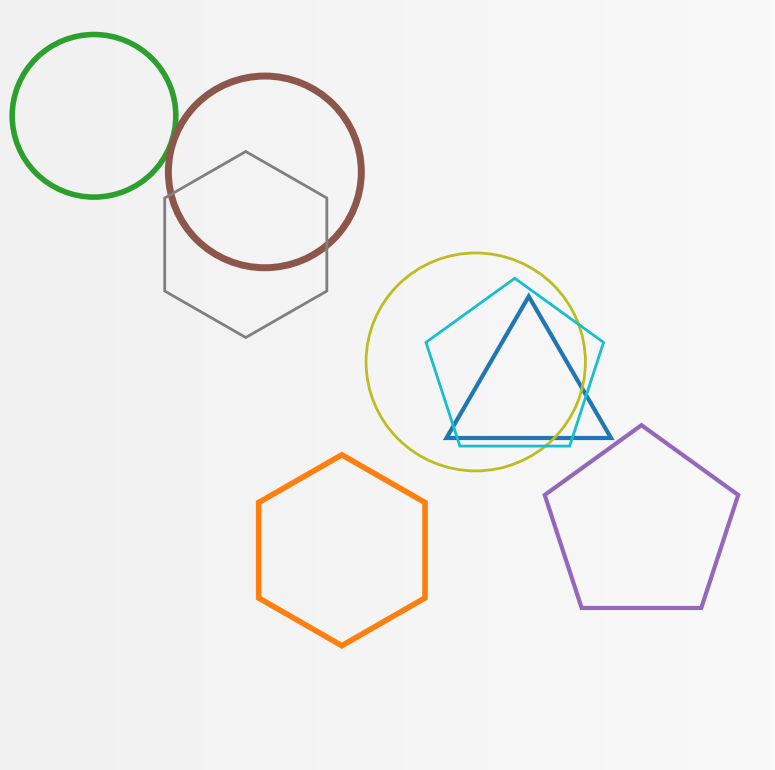[{"shape": "triangle", "thickness": 1.5, "radius": 0.61, "center": [0.682, 0.492]}, {"shape": "hexagon", "thickness": 2, "radius": 0.62, "center": [0.441, 0.285]}, {"shape": "circle", "thickness": 2, "radius": 0.53, "center": [0.121, 0.85]}, {"shape": "pentagon", "thickness": 1.5, "radius": 0.66, "center": [0.828, 0.317]}, {"shape": "circle", "thickness": 2.5, "radius": 0.62, "center": [0.342, 0.777]}, {"shape": "hexagon", "thickness": 1, "radius": 0.6, "center": [0.317, 0.682]}, {"shape": "circle", "thickness": 1, "radius": 0.71, "center": [0.614, 0.53]}, {"shape": "pentagon", "thickness": 1, "radius": 0.6, "center": [0.664, 0.518]}]